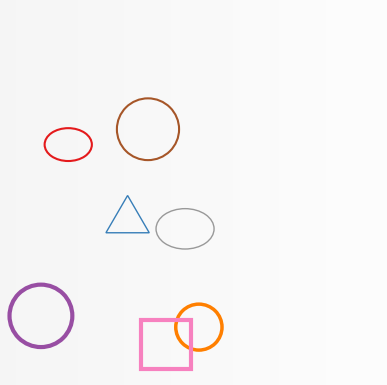[{"shape": "oval", "thickness": 1.5, "radius": 0.3, "center": [0.176, 0.624]}, {"shape": "triangle", "thickness": 1, "radius": 0.32, "center": [0.329, 0.428]}, {"shape": "circle", "thickness": 3, "radius": 0.41, "center": [0.106, 0.18]}, {"shape": "circle", "thickness": 2.5, "radius": 0.3, "center": [0.513, 0.15]}, {"shape": "circle", "thickness": 1.5, "radius": 0.4, "center": [0.382, 0.664]}, {"shape": "square", "thickness": 3, "radius": 0.32, "center": [0.429, 0.106]}, {"shape": "oval", "thickness": 1, "radius": 0.37, "center": [0.478, 0.406]}]